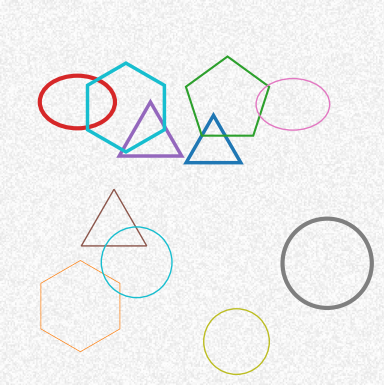[{"shape": "triangle", "thickness": 2.5, "radius": 0.41, "center": [0.554, 0.618]}, {"shape": "hexagon", "thickness": 0.5, "radius": 0.59, "center": [0.209, 0.205]}, {"shape": "pentagon", "thickness": 1.5, "radius": 0.57, "center": [0.591, 0.74]}, {"shape": "oval", "thickness": 3, "radius": 0.49, "center": [0.201, 0.735]}, {"shape": "triangle", "thickness": 2.5, "radius": 0.47, "center": [0.391, 0.642]}, {"shape": "triangle", "thickness": 1, "radius": 0.49, "center": [0.296, 0.41]}, {"shape": "oval", "thickness": 1, "radius": 0.48, "center": [0.761, 0.729]}, {"shape": "circle", "thickness": 3, "radius": 0.58, "center": [0.85, 0.316]}, {"shape": "circle", "thickness": 1, "radius": 0.43, "center": [0.614, 0.113]}, {"shape": "circle", "thickness": 1, "radius": 0.46, "center": [0.355, 0.319]}, {"shape": "hexagon", "thickness": 2.5, "radius": 0.58, "center": [0.327, 0.721]}]